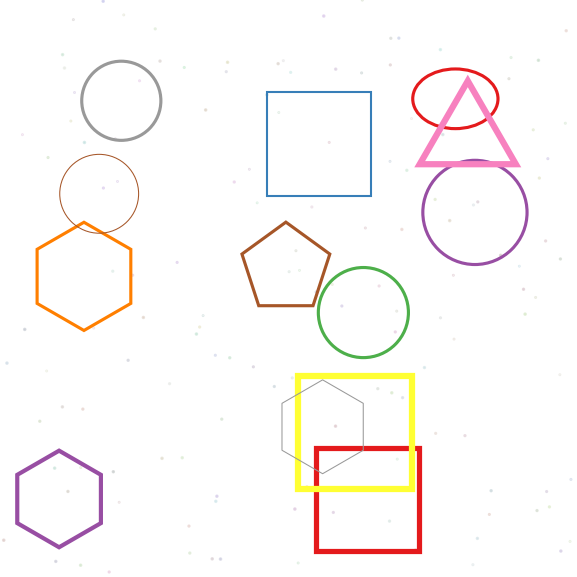[{"shape": "oval", "thickness": 1.5, "radius": 0.37, "center": [0.789, 0.828]}, {"shape": "square", "thickness": 2.5, "radius": 0.45, "center": [0.636, 0.134]}, {"shape": "square", "thickness": 1, "radius": 0.45, "center": [0.553, 0.75]}, {"shape": "circle", "thickness": 1.5, "radius": 0.39, "center": [0.629, 0.458]}, {"shape": "hexagon", "thickness": 2, "radius": 0.42, "center": [0.102, 0.135]}, {"shape": "circle", "thickness": 1.5, "radius": 0.45, "center": [0.822, 0.631]}, {"shape": "hexagon", "thickness": 1.5, "radius": 0.47, "center": [0.145, 0.521]}, {"shape": "square", "thickness": 3, "radius": 0.49, "center": [0.615, 0.25]}, {"shape": "pentagon", "thickness": 1.5, "radius": 0.4, "center": [0.495, 0.534]}, {"shape": "circle", "thickness": 0.5, "radius": 0.34, "center": [0.172, 0.664]}, {"shape": "triangle", "thickness": 3, "radius": 0.48, "center": [0.81, 0.763]}, {"shape": "circle", "thickness": 1.5, "radius": 0.34, "center": [0.21, 0.825]}, {"shape": "hexagon", "thickness": 0.5, "radius": 0.41, "center": [0.559, 0.26]}]